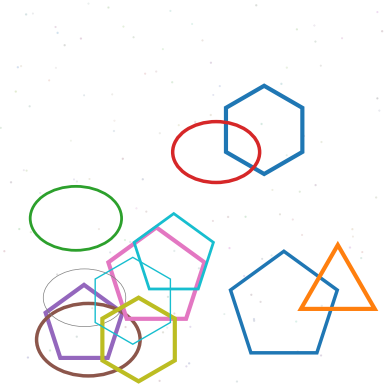[{"shape": "pentagon", "thickness": 2.5, "radius": 0.73, "center": [0.737, 0.202]}, {"shape": "hexagon", "thickness": 3, "radius": 0.57, "center": [0.686, 0.663]}, {"shape": "triangle", "thickness": 3, "radius": 0.55, "center": [0.877, 0.253]}, {"shape": "oval", "thickness": 2, "radius": 0.59, "center": [0.197, 0.433]}, {"shape": "oval", "thickness": 2.5, "radius": 0.56, "center": [0.561, 0.605]}, {"shape": "pentagon", "thickness": 3, "radius": 0.52, "center": [0.218, 0.155]}, {"shape": "oval", "thickness": 2.5, "radius": 0.67, "center": [0.229, 0.118]}, {"shape": "pentagon", "thickness": 3, "radius": 0.66, "center": [0.406, 0.278]}, {"shape": "oval", "thickness": 0.5, "radius": 0.54, "center": [0.22, 0.227]}, {"shape": "hexagon", "thickness": 3, "radius": 0.54, "center": [0.36, 0.118]}, {"shape": "hexagon", "thickness": 1, "radius": 0.56, "center": [0.345, 0.219]}, {"shape": "pentagon", "thickness": 2, "radius": 0.54, "center": [0.451, 0.337]}]